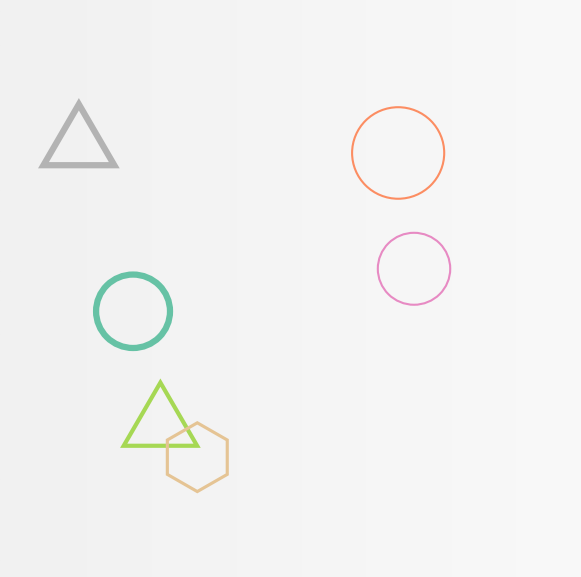[{"shape": "circle", "thickness": 3, "radius": 0.32, "center": [0.229, 0.46]}, {"shape": "circle", "thickness": 1, "radius": 0.4, "center": [0.685, 0.734]}, {"shape": "circle", "thickness": 1, "radius": 0.31, "center": [0.712, 0.534]}, {"shape": "triangle", "thickness": 2, "radius": 0.36, "center": [0.276, 0.264]}, {"shape": "hexagon", "thickness": 1.5, "radius": 0.3, "center": [0.339, 0.207]}, {"shape": "triangle", "thickness": 3, "radius": 0.35, "center": [0.136, 0.748]}]